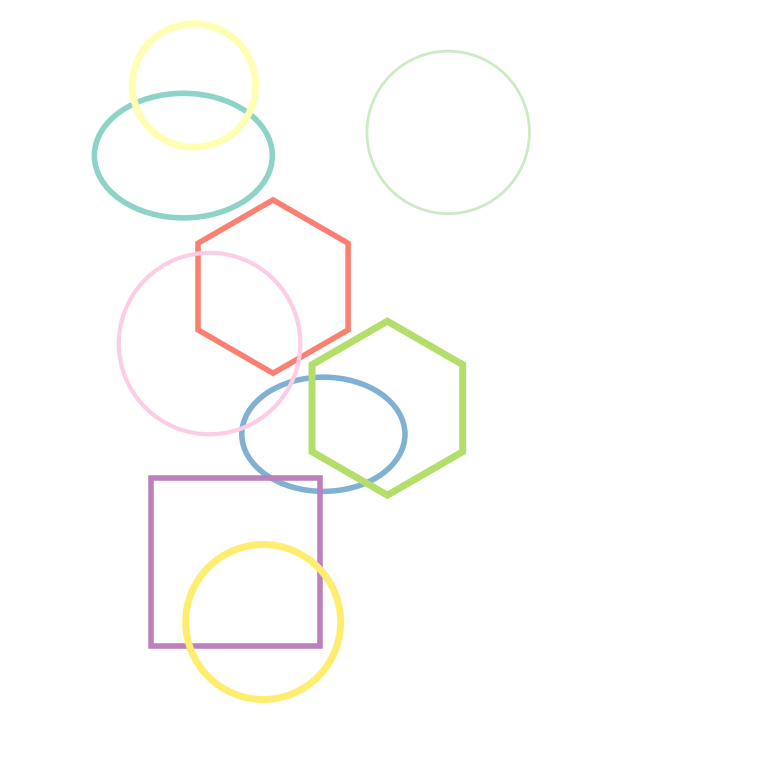[{"shape": "oval", "thickness": 2, "radius": 0.58, "center": [0.238, 0.798]}, {"shape": "circle", "thickness": 2.5, "radius": 0.4, "center": [0.252, 0.889]}, {"shape": "hexagon", "thickness": 2, "radius": 0.56, "center": [0.355, 0.628]}, {"shape": "oval", "thickness": 2, "radius": 0.53, "center": [0.42, 0.436]}, {"shape": "hexagon", "thickness": 2.5, "radius": 0.56, "center": [0.503, 0.47]}, {"shape": "circle", "thickness": 1.5, "radius": 0.59, "center": [0.272, 0.554]}, {"shape": "square", "thickness": 2, "radius": 0.55, "center": [0.306, 0.27]}, {"shape": "circle", "thickness": 1, "radius": 0.53, "center": [0.582, 0.828]}, {"shape": "circle", "thickness": 2.5, "radius": 0.5, "center": [0.342, 0.192]}]